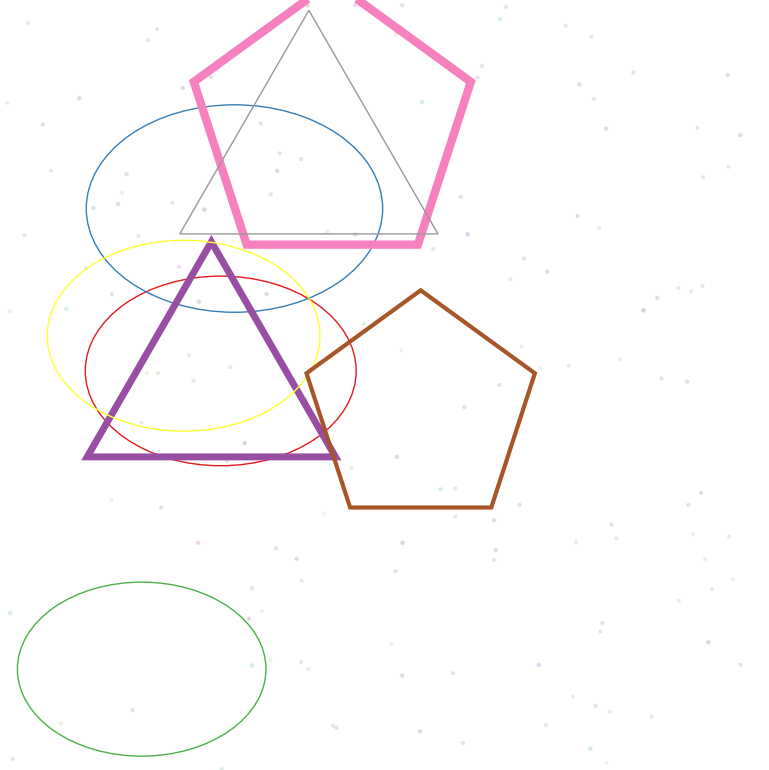[{"shape": "oval", "thickness": 0.5, "radius": 0.88, "center": [0.287, 0.518]}, {"shape": "oval", "thickness": 0.5, "radius": 0.96, "center": [0.304, 0.729]}, {"shape": "oval", "thickness": 0.5, "radius": 0.81, "center": [0.184, 0.131]}, {"shape": "triangle", "thickness": 2.5, "radius": 0.93, "center": [0.274, 0.5]}, {"shape": "oval", "thickness": 0.5, "radius": 0.89, "center": [0.238, 0.564]}, {"shape": "pentagon", "thickness": 1.5, "radius": 0.78, "center": [0.546, 0.467]}, {"shape": "pentagon", "thickness": 3, "radius": 0.95, "center": [0.432, 0.835]}, {"shape": "triangle", "thickness": 0.5, "radius": 0.97, "center": [0.401, 0.793]}]